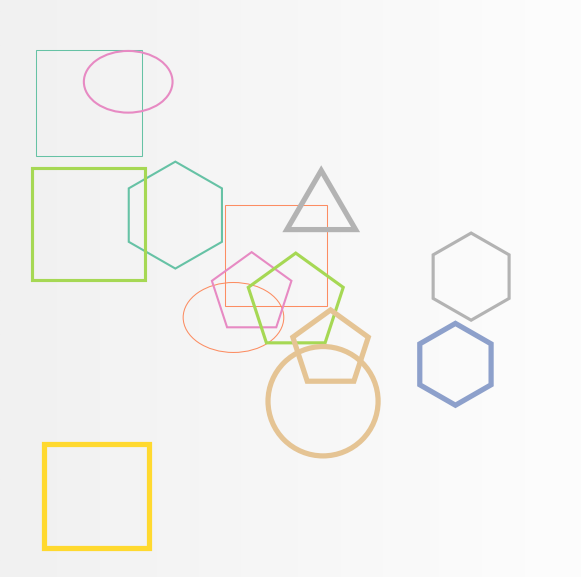[{"shape": "hexagon", "thickness": 1, "radius": 0.46, "center": [0.302, 0.627]}, {"shape": "square", "thickness": 0.5, "radius": 0.46, "center": [0.153, 0.821]}, {"shape": "square", "thickness": 0.5, "radius": 0.44, "center": [0.475, 0.557]}, {"shape": "oval", "thickness": 0.5, "radius": 0.43, "center": [0.402, 0.449]}, {"shape": "hexagon", "thickness": 2.5, "radius": 0.35, "center": [0.784, 0.368]}, {"shape": "oval", "thickness": 1, "radius": 0.38, "center": [0.221, 0.858]}, {"shape": "pentagon", "thickness": 1, "radius": 0.36, "center": [0.433, 0.491]}, {"shape": "pentagon", "thickness": 1.5, "radius": 0.43, "center": [0.509, 0.475]}, {"shape": "square", "thickness": 1.5, "radius": 0.49, "center": [0.153, 0.611]}, {"shape": "square", "thickness": 2.5, "radius": 0.45, "center": [0.167, 0.141]}, {"shape": "pentagon", "thickness": 2.5, "radius": 0.34, "center": [0.569, 0.394]}, {"shape": "circle", "thickness": 2.5, "radius": 0.47, "center": [0.556, 0.304]}, {"shape": "triangle", "thickness": 2.5, "radius": 0.34, "center": [0.553, 0.636]}, {"shape": "hexagon", "thickness": 1.5, "radius": 0.38, "center": [0.811, 0.52]}]